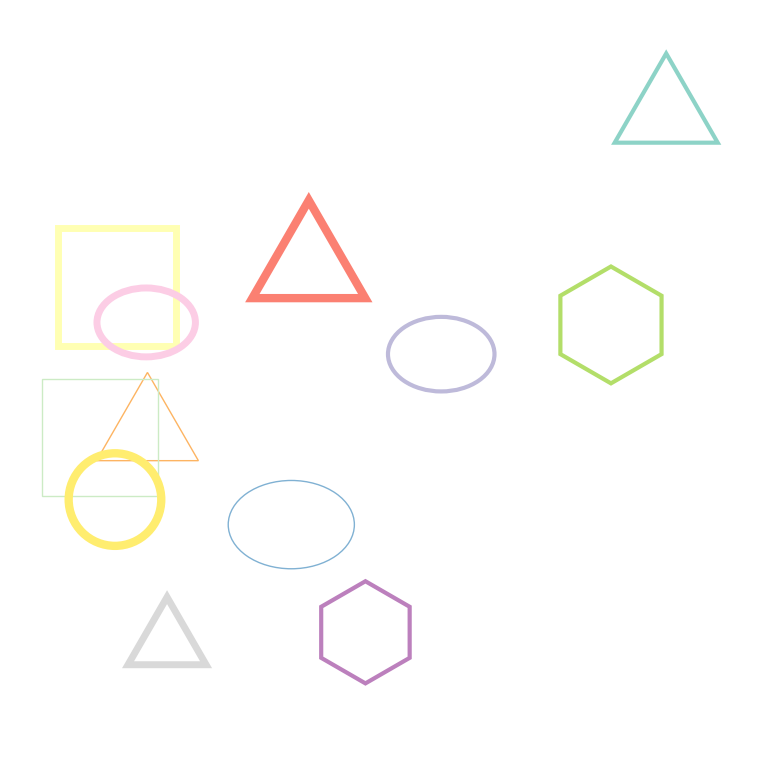[{"shape": "triangle", "thickness": 1.5, "radius": 0.39, "center": [0.865, 0.853]}, {"shape": "square", "thickness": 2.5, "radius": 0.38, "center": [0.152, 0.627]}, {"shape": "oval", "thickness": 1.5, "radius": 0.35, "center": [0.573, 0.54]}, {"shape": "triangle", "thickness": 3, "radius": 0.42, "center": [0.401, 0.655]}, {"shape": "oval", "thickness": 0.5, "radius": 0.41, "center": [0.378, 0.319]}, {"shape": "triangle", "thickness": 0.5, "radius": 0.38, "center": [0.192, 0.44]}, {"shape": "hexagon", "thickness": 1.5, "radius": 0.38, "center": [0.793, 0.578]}, {"shape": "oval", "thickness": 2.5, "radius": 0.32, "center": [0.19, 0.581]}, {"shape": "triangle", "thickness": 2.5, "radius": 0.29, "center": [0.217, 0.166]}, {"shape": "hexagon", "thickness": 1.5, "radius": 0.33, "center": [0.475, 0.179]}, {"shape": "square", "thickness": 0.5, "radius": 0.38, "center": [0.13, 0.432]}, {"shape": "circle", "thickness": 3, "radius": 0.3, "center": [0.149, 0.351]}]